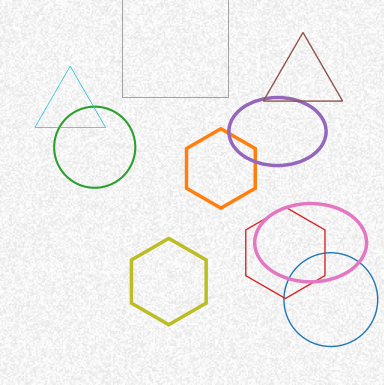[{"shape": "circle", "thickness": 1, "radius": 0.61, "center": [0.859, 0.222]}, {"shape": "hexagon", "thickness": 2.5, "radius": 0.52, "center": [0.574, 0.563]}, {"shape": "circle", "thickness": 1.5, "radius": 0.53, "center": [0.246, 0.618]}, {"shape": "hexagon", "thickness": 1, "radius": 0.59, "center": [0.741, 0.343]}, {"shape": "oval", "thickness": 2.5, "radius": 0.63, "center": [0.721, 0.658]}, {"shape": "triangle", "thickness": 1, "radius": 0.59, "center": [0.787, 0.797]}, {"shape": "oval", "thickness": 2.5, "radius": 0.73, "center": [0.807, 0.37]}, {"shape": "square", "thickness": 0.5, "radius": 0.69, "center": [0.454, 0.886]}, {"shape": "hexagon", "thickness": 2.5, "radius": 0.56, "center": [0.438, 0.269]}, {"shape": "triangle", "thickness": 0.5, "radius": 0.53, "center": [0.182, 0.722]}]